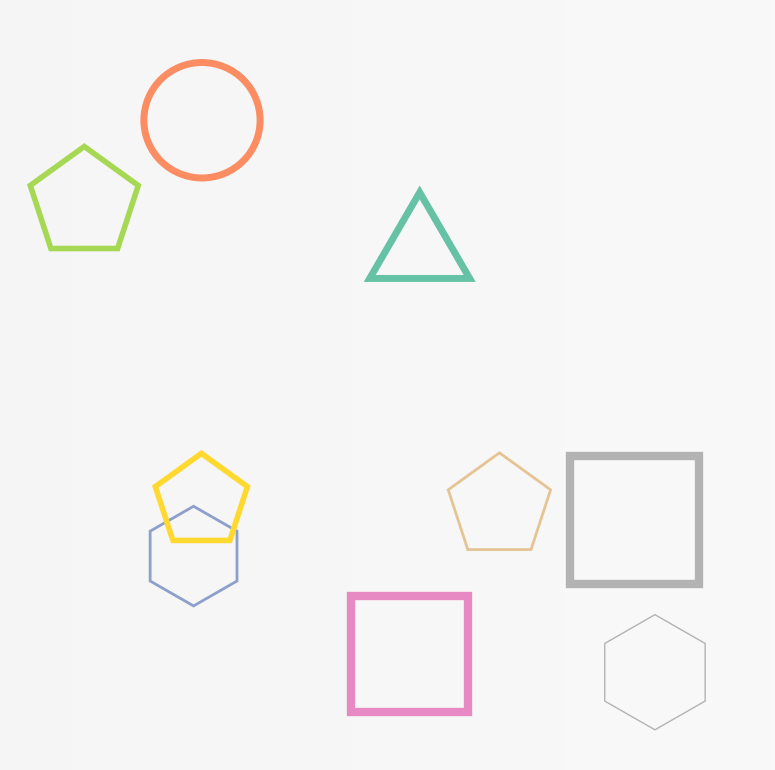[{"shape": "triangle", "thickness": 2.5, "radius": 0.37, "center": [0.542, 0.676]}, {"shape": "circle", "thickness": 2.5, "radius": 0.37, "center": [0.261, 0.844]}, {"shape": "hexagon", "thickness": 1, "radius": 0.32, "center": [0.25, 0.278]}, {"shape": "square", "thickness": 3, "radius": 0.38, "center": [0.528, 0.151]}, {"shape": "pentagon", "thickness": 2, "radius": 0.37, "center": [0.109, 0.736]}, {"shape": "pentagon", "thickness": 2, "radius": 0.31, "center": [0.26, 0.349]}, {"shape": "pentagon", "thickness": 1, "radius": 0.35, "center": [0.644, 0.342]}, {"shape": "square", "thickness": 3, "radius": 0.42, "center": [0.818, 0.325]}, {"shape": "hexagon", "thickness": 0.5, "radius": 0.37, "center": [0.845, 0.127]}]